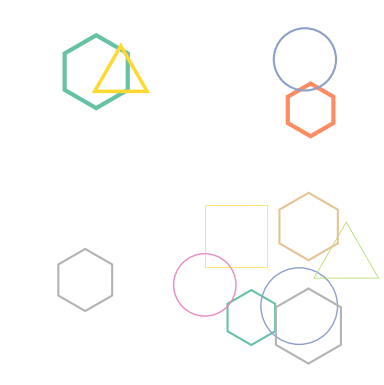[{"shape": "hexagon", "thickness": 3, "radius": 0.47, "center": [0.25, 0.814]}, {"shape": "hexagon", "thickness": 1.5, "radius": 0.36, "center": [0.653, 0.175]}, {"shape": "hexagon", "thickness": 3, "radius": 0.34, "center": [0.807, 0.715]}, {"shape": "circle", "thickness": 1, "radius": 0.5, "center": [0.777, 0.205]}, {"shape": "circle", "thickness": 1.5, "radius": 0.4, "center": [0.792, 0.846]}, {"shape": "circle", "thickness": 1, "radius": 0.4, "center": [0.532, 0.26]}, {"shape": "triangle", "thickness": 0.5, "radius": 0.48, "center": [0.899, 0.326]}, {"shape": "square", "thickness": 0.5, "radius": 0.41, "center": [0.613, 0.388]}, {"shape": "triangle", "thickness": 2.5, "radius": 0.39, "center": [0.314, 0.802]}, {"shape": "hexagon", "thickness": 1.5, "radius": 0.44, "center": [0.802, 0.412]}, {"shape": "hexagon", "thickness": 1.5, "radius": 0.49, "center": [0.801, 0.153]}, {"shape": "hexagon", "thickness": 1.5, "radius": 0.4, "center": [0.221, 0.273]}]